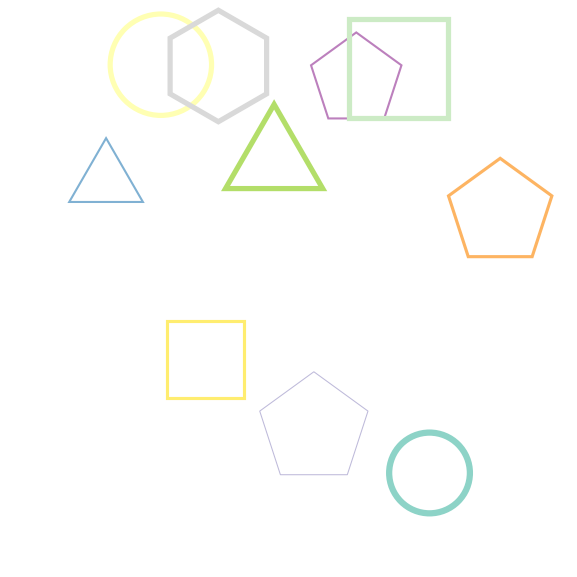[{"shape": "circle", "thickness": 3, "radius": 0.35, "center": [0.744, 0.18]}, {"shape": "circle", "thickness": 2.5, "radius": 0.44, "center": [0.279, 0.887]}, {"shape": "pentagon", "thickness": 0.5, "radius": 0.49, "center": [0.543, 0.257]}, {"shape": "triangle", "thickness": 1, "radius": 0.37, "center": [0.184, 0.686]}, {"shape": "pentagon", "thickness": 1.5, "radius": 0.47, "center": [0.866, 0.631]}, {"shape": "triangle", "thickness": 2.5, "radius": 0.49, "center": [0.475, 0.721]}, {"shape": "hexagon", "thickness": 2.5, "radius": 0.48, "center": [0.378, 0.885]}, {"shape": "pentagon", "thickness": 1, "radius": 0.41, "center": [0.617, 0.861]}, {"shape": "square", "thickness": 2.5, "radius": 0.43, "center": [0.691, 0.88]}, {"shape": "square", "thickness": 1.5, "radius": 0.33, "center": [0.356, 0.376]}]